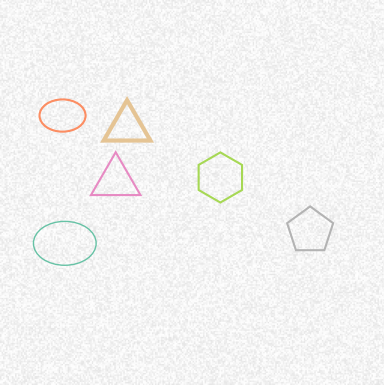[{"shape": "oval", "thickness": 1, "radius": 0.41, "center": [0.168, 0.368]}, {"shape": "oval", "thickness": 1.5, "radius": 0.3, "center": [0.162, 0.7]}, {"shape": "triangle", "thickness": 1.5, "radius": 0.37, "center": [0.301, 0.53]}, {"shape": "hexagon", "thickness": 1.5, "radius": 0.33, "center": [0.572, 0.539]}, {"shape": "triangle", "thickness": 3, "radius": 0.35, "center": [0.33, 0.67]}, {"shape": "pentagon", "thickness": 1.5, "radius": 0.31, "center": [0.806, 0.401]}]